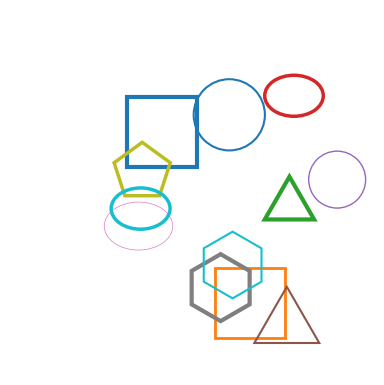[{"shape": "square", "thickness": 3, "radius": 0.46, "center": [0.42, 0.657]}, {"shape": "circle", "thickness": 1.5, "radius": 0.46, "center": [0.596, 0.702]}, {"shape": "square", "thickness": 2, "radius": 0.45, "center": [0.649, 0.214]}, {"shape": "triangle", "thickness": 3, "radius": 0.37, "center": [0.752, 0.467]}, {"shape": "oval", "thickness": 2.5, "radius": 0.38, "center": [0.764, 0.751]}, {"shape": "circle", "thickness": 1, "radius": 0.37, "center": [0.876, 0.533]}, {"shape": "triangle", "thickness": 1.5, "radius": 0.49, "center": [0.745, 0.158]}, {"shape": "oval", "thickness": 0.5, "radius": 0.44, "center": [0.36, 0.413]}, {"shape": "hexagon", "thickness": 3, "radius": 0.43, "center": [0.573, 0.253]}, {"shape": "pentagon", "thickness": 2.5, "radius": 0.38, "center": [0.369, 0.554]}, {"shape": "hexagon", "thickness": 1.5, "radius": 0.43, "center": [0.604, 0.312]}, {"shape": "oval", "thickness": 2.5, "radius": 0.38, "center": [0.365, 0.458]}]